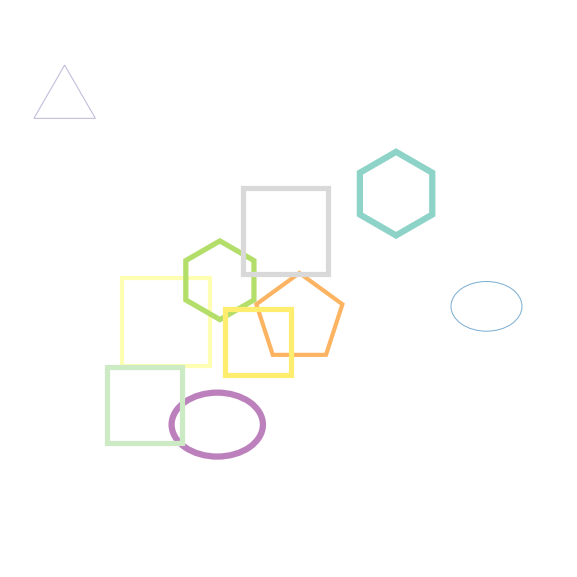[{"shape": "hexagon", "thickness": 3, "radius": 0.36, "center": [0.686, 0.664]}, {"shape": "square", "thickness": 2, "radius": 0.38, "center": [0.288, 0.442]}, {"shape": "triangle", "thickness": 0.5, "radius": 0.31, "center": [0.112, 0.825]}, {"shape": "oval", "thickness": 0.5, "radius": 0.31, "center": [0.842, 0.469]}, {"shape": "pentagon", "thickness": 2, "radius": 0.39, "center": [0.518, 0.448]}, {"shape": "hexagon", "thickness": 2.5, "radius": 0.34, "center": [0.381, 0.514]}, {"shape": "square", "thickness": 2.5, "radius": 0.37, "center": [0.495, 0.599]}, {"shape": "oval", "thickness": 3, "radius": 0.4, "center": [0.376, 0.264]}, {"shape": "square", "thickness": 2.5, "radius": 0.33, "center": [0.25, 0.297]}, {"shape": "square", "thickness": 2.5, "radius": 0.29, "center": [0.447, 0.407]}]